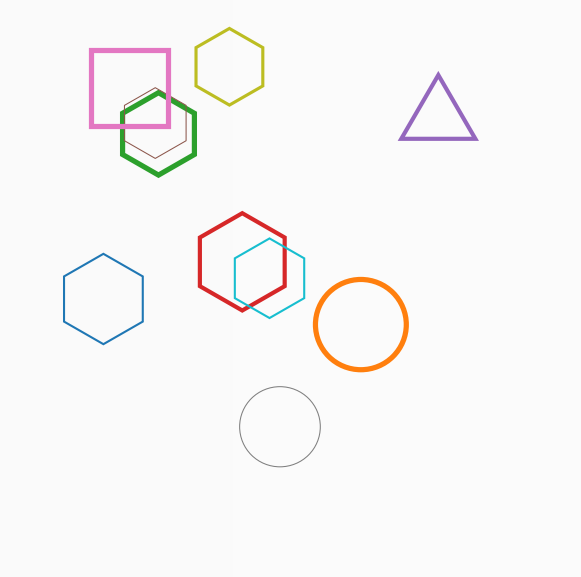[{"shape": "hexagon", "thickness": 1, "radius": 0.39, "center": [0.178, 0.481]}, {"shape": "circle", "thickness": 2.5, "radius": 0.39, "center": [0.621, 0.437]}, {"shape": "hexagon", "thickness": 2.5, "radius": 0.36, "center": [0.273, 0.767]}, {"shape": "hexagon", "thickness": 2, "radius": 0.42, "center": [0.417, 0.546]}, {"shape": "triangle", "thickness": 2, "radius": 0.37, "center": [0.754, 0.796]}, {"shape": "hexagon", "thickness": 0.5, "radius": 0.31, "center": [0.267, 0.786]}, {"shape": "square", "thickness": 2.5, "radius": 0.33, "center": [0.223, 0.847]}, {"shape": "circle", "thickness": 0.5, "radius": 0.35, "center": [0.482, 0.26]}, {"shape": "hexagon", "thickness": 1.5, "radius": 0.33, "center": [0.395, 0.884]}, {"shape": "hexagon", "thickness": 1, "radius": 0.34, "center": [0.464, 0.517]}]